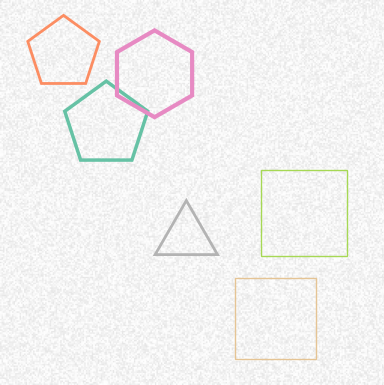[{"shape": "pentagon", "thickness": 2.5, "radius": 0.57, "center": [0.276, 0.676]}, {"shape": "pentagon", "thickness": 2, "radius": 0.49, "center": [0.165, 0.862]}, {"shape": "hexagon", "thickness": 3, "radius": 0.56, "center": [0.401, 0.808]}, {"shape": "square", "thickness": 1, "radius": 0.56, "center": [0.789, 0.448]}, {"shape": "square", "thickness": 1, "radius": 0.53, "center": [0.716, 0.173]}, {"shape": "triangle", "thickness": 2, "radius": 0.47, "center": [0.484, 0.385]}]